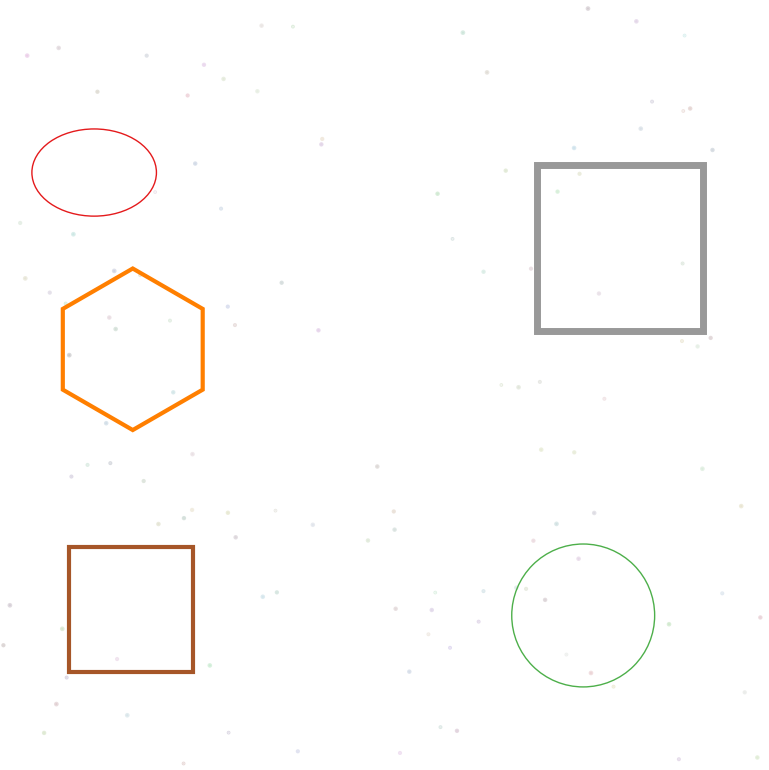[{"shape": "oval", "thickness": 0.5, "radius": 0.4, "center": [0.122, 0.776]}, {"shape": "circle", "thickness": 0.5, "radius": 0.46, "center": [0.757, 0.201]}, {"shape": "hexagon", "thickness": 1.5, "radius": 0.52, "center": [0.172, 0.546]}, {"shape": "square", "thickness": 1.5, "radius": 0.4, "center": [0.17, 0.208]}, {"shape": "square", "thickness": 2.5, "radius": 0.54, "center": [0.805, 0.678]}]